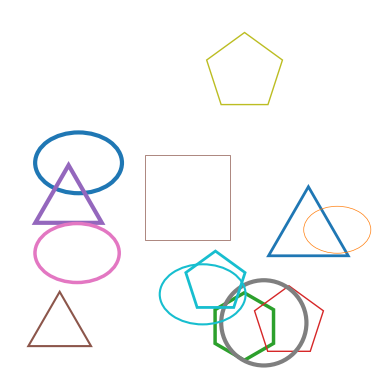[{"shape": "triangle", "thickness": 2, "radius": 0.6, "center": [0.801, 0.395]}, {"shape": "oval", "thickness": 3, "radius": 0.56, "center": [0.204, 0.577]}, {"shape": "oval", "thickness": 0.5, "radius": 0.44, "center": [0.876, 0.403]}, {"shape": "hexagon", "thickness": 2.5, "radius": 0.44, "center": [0.635, 0.152]}, {"shape": "pentagon", "thickness": 1, "radius": 0.47, "center": [0.751, 0.164]}, {"shape": "triangle", "thickness": 3, "radius": 0.5, "center": [0.178, 0.471]}, {"shape": "triangle", "thickness": 1.5, "radius": 0.47, "center": [0.155, 0.148]}, {"shape": "square", "thickness": 0.5, "radius": 0.55, "center": [0.487, 0.488]}, {"shape": "oval", "thickness": 2.5, "radius": 0.55, "center": [0.2, 0.343]}, {"shape": "circle", "thickness": 3, "radius": 0.55, "center": [0.685, 0.161]}, {"shape": "pentagon", "thickness": 1, "radius": 0.52, "center": [0.635, 0.812]}, {"shape": "pentagon", "thickness": 2, "radius": 0.4, "center": [0.56, 0.267]}, {"shape": "oval", "thickness": 1.5, "radius": 0.56, "center": [0.526, 0.236]}]